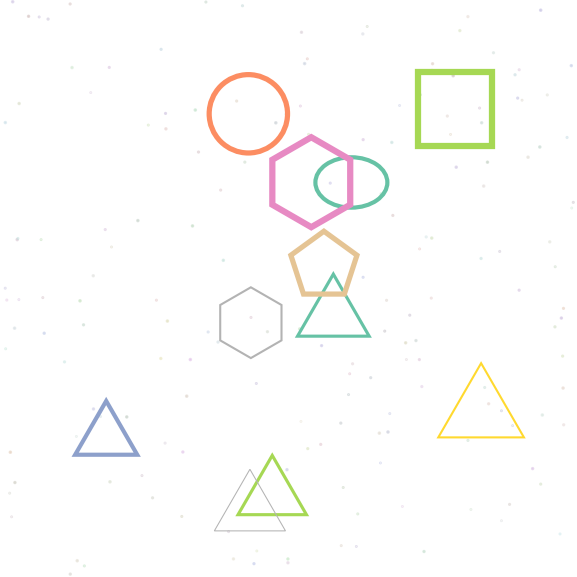[{"shape": "oval", "thickness": 2, "radius": 0.31, "center": [0.608, 0.683]}, {"shape": "triangle", "thickness": 1.5, "radius": 0.36, "center": [0.577, 0.453]}, {"shape": "circle", "thickness": 2.5, "radius": 0.34, "center": [0.43, 0.802]}, {"shape": "triangle", "thickness": 2, "radius": 0.31, "center": [0.184, 0.243]}, {"shape": "hexagon", "thickness": 3, "radius": 0.39, "center": [0.539, 0.684]}, {"shape": "square", "thickness": 3, "radius": 0.32, "center": [0.788, 0.81]}, {"shape": "triangle", "thickness": 1.5, "radius": 0.34, "center": [0.471, 0.142]}, {"shape": "triangle", "thickness": 1, "radius": 0.43, "center": [0.833, 0.285]}, {"shape": "pentagon", "thickness": 2.5, "radius": 0.3, "center": [0.561, 0.539]}, {"shape": "hexagon", "thickness": 1, "radius": 0.31, "center": [0.434, 0.44]}, {"shape": "triangle", "thickness": 0.5, "radius": 0.36, "center": [0.433, 0.115]}]